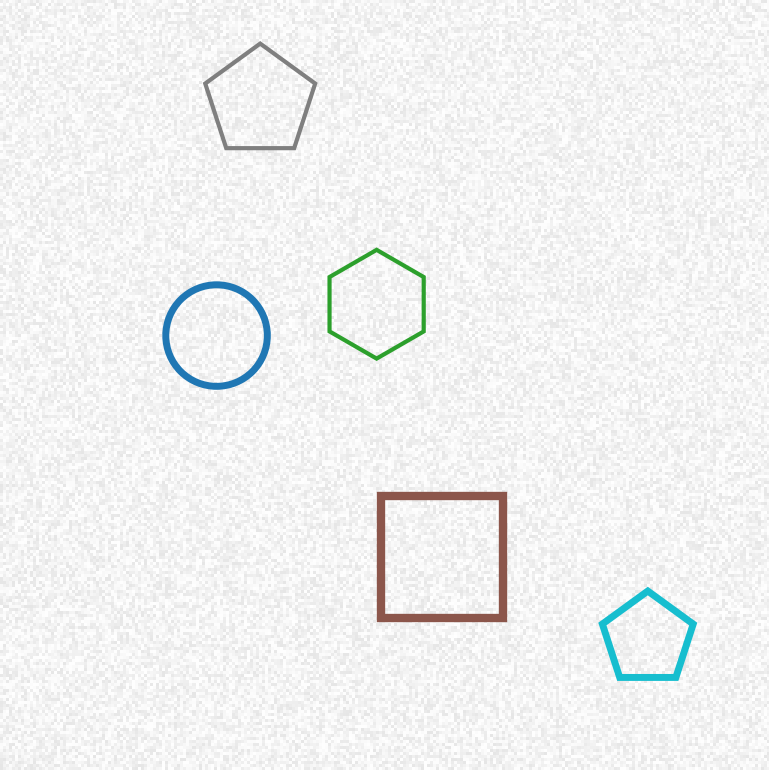[{"shape": "circle", "thickness": 2.5, "radius": 0.33, "center": [0.281, 0.564]}, {"shape": "hexagon", "thickness": 1.5, "radius": 0.35, "center": [0.489, 0.605]}, {"shape": "square", "thickness": 3, "radius": 0.4, "center": [0.574, 0.277]}, {"shape": "pentagon", "thickness": 1.5, "radius": 0.38, "center": [0.338, 0.868]}, {"shape": "pentagon", "thickness": 2.5, "radius": 0.31, "center": [0.841, 0.17]}]